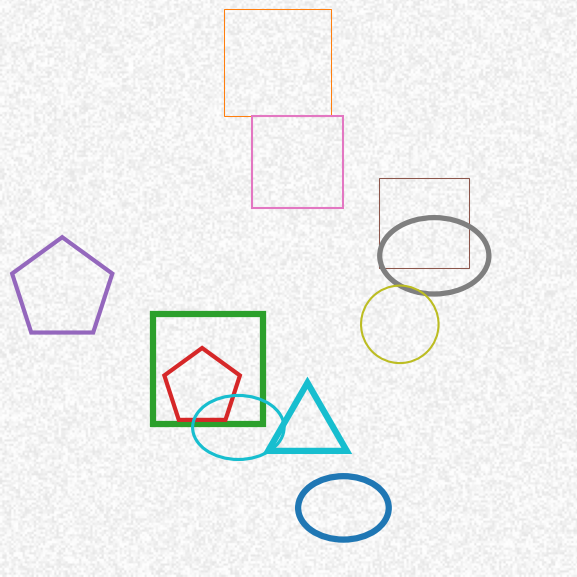[{"shape": "oval", "thickness": 3, "radius": 0.39, "center": [0.595, 0.12]}, {"shape": "square", "thickness": 0.5, "radius": 0.46, "center": [0.48, 0.891]}, {"shape": "square", "thickness": 3, "radius": 0.47, "center": [0.361, 0.361]}, {"shape": "pentagon", "thickness": 2, "radius": 0.34, "center": [0.35, 0.328]}, {"shape": "pentagon", "thickness": 2, "radius": 0.46, "center": [0.108, 0.497]}, {"shape": "square", "thickness": 0.5, "radius": 0.39, "center": [0.734, 0.613]}, {"shape": "square", "thickness": 1, "radius": 0.4, "center": [0.515, 0.719]}, {"shape": "oval", "thickness": 2.5, "radius": 0.47, "center": [0.752, 0.556]}, {"shape": "circle", "thickness": 1, "radius": 0.34, "center": [0.692, 0.438]}, {"shape": "triangle", "thickness": 3, "radius": 0.39, "center": [0.532, 0.258]}, {"shape": "oval", "thickness": 1.5, "radius": 0.4, "center": [0.413, 0.259]}]